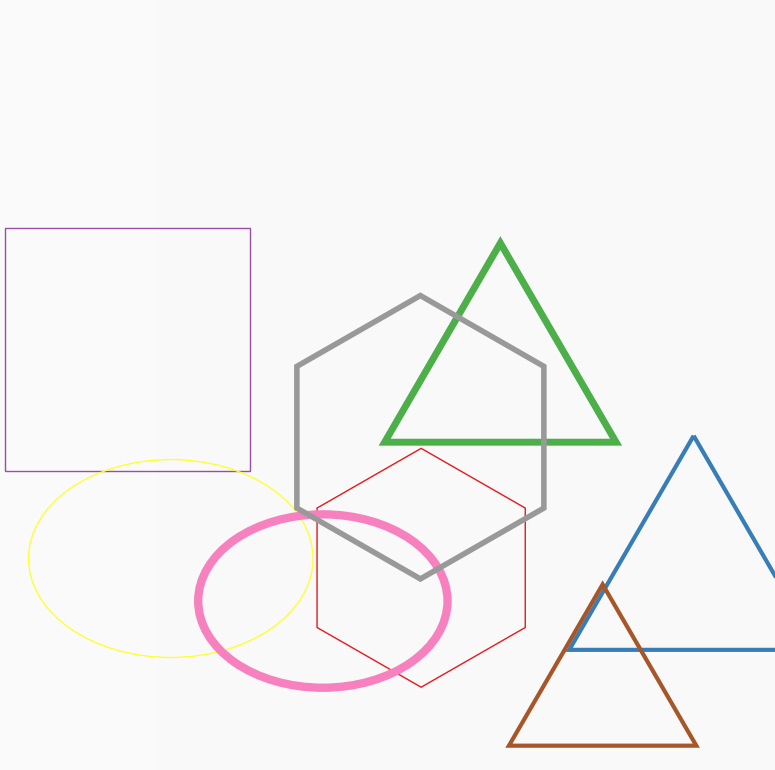[{"shape": "hexagon", "thickness": 0.5, "radius": 0.78, "center": [0.543, 0.263]}, {"shape": "triangle", "thickness": 1.5, "radius": 0.93, "center": [0.895, 0.249]}, {"shape": "triangle", "thickness": 2.5, "radius": 0.86, "center": [0.646, 0.512]}, {"shape": "square", "thickness": 0.5, "radius": 0.79, "center": [0.165, 0.547]}, {"shape": "oval", "thickness": 0.5, "radius": 0.92, "center": [0.22, 0.275]}, {"shape": "triangle", "thickness": 1.5, "radius": 0.7, "center": [0.778, 0.101]}, {"shape": "oval", "thickness": 3, "radius": 0.8, "center": [0.417, 0.219]}, {"shape": "hexagon", "thickness": 2, "radius": 0.92, "center": [0.542, 0.432]}]